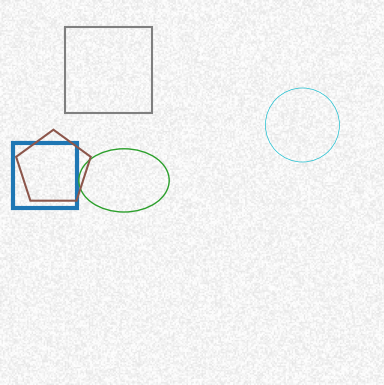[{"shape": "square", "thickness": 3, "radius": 0.42, "center": [0.117, 0.544]}, {"shape": "oval", "thickness": 1, "radius": 0.59, "center": [0.322, 0.531]}, {"shape": "pentagon", "thickness": 1.5, "radius": 0.51, "center": [0.139, 0.561]}, {"shape": "square", "thickness": 1.5, "radius": 0.56, "center": [0.282, 0.818]}, {"shape": "circle", "thickness": 0.5, "radius": 0.48, "center": [0.786, 0.675]}]